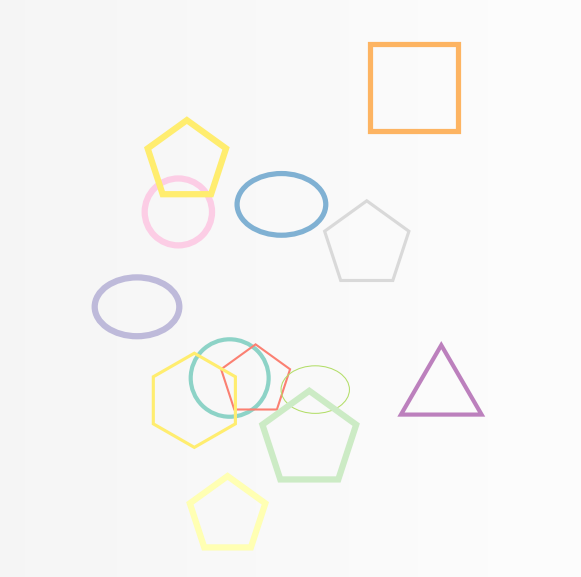[{"shape": "circle", "thickness": 2, "radius": 0.34, "center": [0.395, 0.345]}, {"shape": "pentagon", "thickness": 3, "radius": 0.34, "center": [0.392, 0.106]}, {"shape": "oval", "thickness": 3, "radius": 0.36, "center": [0.236, 0.468]}, {"shape": "pentagon", "thickness": 1, "radius": 0.31, "center": [0.44, 0.34]}, {"shape": "oval", "thickness": 2.5, "radius": 0.38, "center": [0.484, 0.645]}, {"shape": "square", "thickness": 2.5, "radius": 0.38, "center": [0.712, 0.848]}, {"shape": "oval", "thickness": 0.5, "radius": 0.29, "center": [0.542, 0.325]}, {"shape": "circle", "thickness": 3, "radius": 0.29, "center": [0.307, 0.632]}, {"shape": "pentagon", "thickness": 1.5, "radius": 0.38, "center": [0.631, 0.575]}, {"shape": "triangle", "thickness": 2, "radius": 0.4, "center": [0.759, 0.321]}, {"shape": "pentagon", "thickness": 3, "radius": 0.42, "center": [0.532, 0.238]}, {"shape": "pentagon", "thickness": 3, "radius": 0.35, "center": [0.321, 0.72]}, {"shape": "hexagon", "thickness": 1.5, "radius": 0.41, "center": [0.334, 0.306]}]